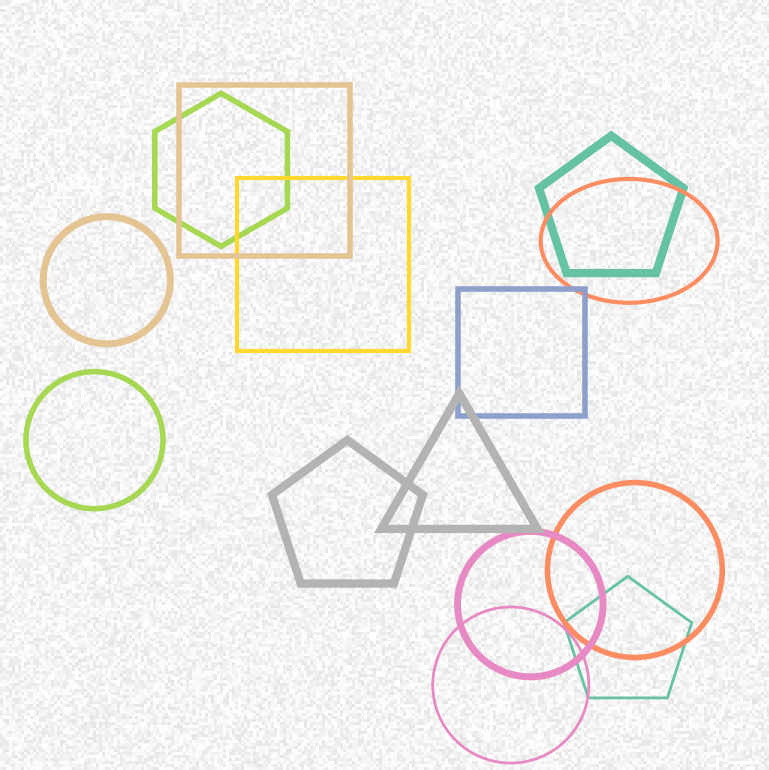[{"shape": "pentagon", "thickness": 3, "radius": 0.49, "center": [0.794, 0.725]}, {"shape": "pentagon", "thickness": 1, "radius": 0.44, "center": [0.815, 0.164]}, {"shape": "oval", "thickness": 1.5, "radius": 0.57, "center": [0.817, 0.687]}, {"shape": "circle", "thickness": 2, "radius": 0.57, "center": [0.824, 0.26]}, {"shape": "square", "thickness": 2, "radius": 0.41, "center": [0.677, 0.543]}, {"shape": "circle", "thickness": 1, "radius": 0.51, "center": [0.663, 0.11]}, {"shape": "circle", "thickness": 2.5, "radius": 0.47, "center": [0.689, 0.215]}, {"shape": "circle", "thickness": 2, "radius": 0.45, "center": [0.123, 0.428]}, {"shape": "hexagon", "thickness": 2, "radius": 0.5, "center": [0.287, 0.779]}, {"shape": "square", "thickness": 1.5, "radius": 0.56, "center": [0.419, 0.657]}, {"shape": "circle", "thickness": 2.5, "radius": 0.41, "center": [0.139, 0.636]}, {"shape": "square", "thickness": 2, "radius": 0.55, "center": [0.343, 0.779]}, {"shape": "triangle", "thickness": 3, "radius": 0.59, "center": [0.597, 0.372]}, {"shape": "pentagon", "thickness": 3, "radius": 0.52, "center": [0.451, 0.326]}]